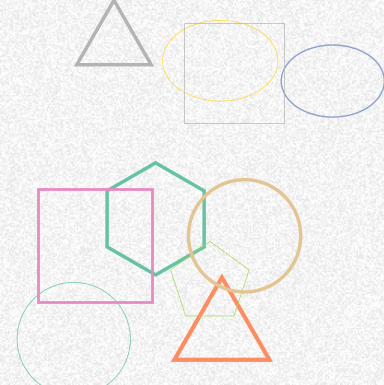[{"shape": "circle", "thickness": 0.5, "radius": 0.74, "center": [0.192, 0.119]}, {"shape": "hexagon", "thickness": 2.5, "radius": 0.73, "center": [0.404, 0.431]}, {"shape": "triangle", "thickness": 3, "radius": 0.71, "center": [0.576, 0.137]}, {"shape": "oval", "thickness": 1, "radius": 0.67, "center": [0.864, 0.79]}, {"shape": "square", "thickness": 2, "radius": 0.74, "center": [0.247, 0.363]}, {"shape": "pentagon", "thickness": 0.5, "radius": 0.54, "center": [0.545, 0.266]}, {"shape": "oval", "thickness": 0.5, "radius": 0.75, "center": [0.572, 0.842]}, {"shape": "circle", "thickness": 2.5, "radius": 0.73, "center": [0.635, 0.387]}, {"shape": "square", "thickness": 0.5, "radius": 0.65, "center": [0.608, 0.81]}, {"shape": "triangle", "thickness": 2.5, "radius": 0.56, "center": [0.296, 0.888]}]